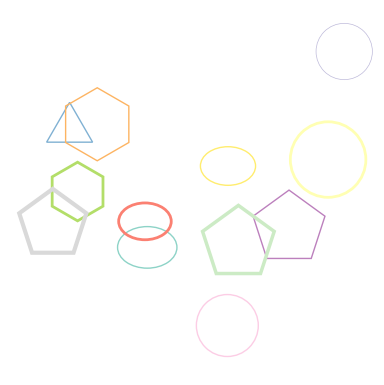[{"shape": "oval", "thickness": 1, "radius": 0.39, "center": [0.382, 0.357]}, {"shape": "circle", "thickness": 2, "radius": 0.49, "center": [0.852, 0.586]}, {"shape": "circle", "thickness": 0.5, "radius": 0.37, "center": [0.894, 0.866]}, {"shape": "oval", "thickness": 2, "radius": 0.34, "center": [0.377, 0.425]}, {"shape": "triangle", "thickness": 1, "radius": 0.34, "center": [0.181, 0.665]}, {"shape": "hexagon", "thickness": 1, "radius": 0.47, "center": [0.253, 0.677]}, {"shape": "hexagon", "thickness": 2, "radius": 0.38, "center": [0.202, 0.503]}, {"shape": "circle", "thickness": 1, "radius": 0.4, "center": [0.59, 0.154]}, {"shape": "pentagon", "thickness": 3, "radius": 0.46, "center": [0.137, 0.418]}, {"shape": "pentagon", "thickness": 1, "radius": 0.49, "center": [0.751, 0.408]}, {"shape": "pentagon", "thickness": 2.5, "radius": 0.49, "center": [0.619, 0.369]}, {"shape": "oval", "thickness": 1, "radius": 0.36, "center": [0.592, 0.569]}]